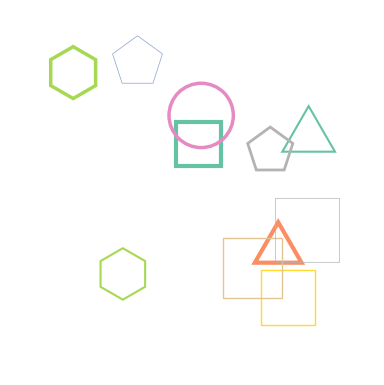[{"shape": "square", "thickness": 3, "radius": 0.29, "center": [0.516, 0.626]}, {"shape": "triangle", "thickness": 1.5, "radius": 0.39, "center": [0.802, 0.645]}, {"shape": "triangle", "thickness": 3, "radius": 0.35, "center": [0.723, 0.353]}, {"shape": "pentagon", "thickness": 0.5, "radius": 0.34, "center": [0.357, 0.839]}, {"shape": "circle", "thickness": 2.5, "radius": 0.42, "center": [0.523, 0.7]}, {"shape": "hexagon", "thickness": 2.5, "radius": 0.34, "center": [0.19, 0.811]}, {"shape": "hexagon", "thickness": 1.5, "radius": 0.33, "center": [0.319, 0.288]}, {"shape": "square", "thickness": 1, "radius": 0.36, "center": [0.748, 0.227]}, {"shape": "square", "thickness": 1, "radius": 0.39, "center": [0.656, 0.304]}, {"shape": "pentagon", "thickness": 2, "radius": 0.31, "center": [0.702, 0.608]}, {"shape": "square", "thickness": 0.5, "radius": 0.42, "center": [0.797, 0.402]}]